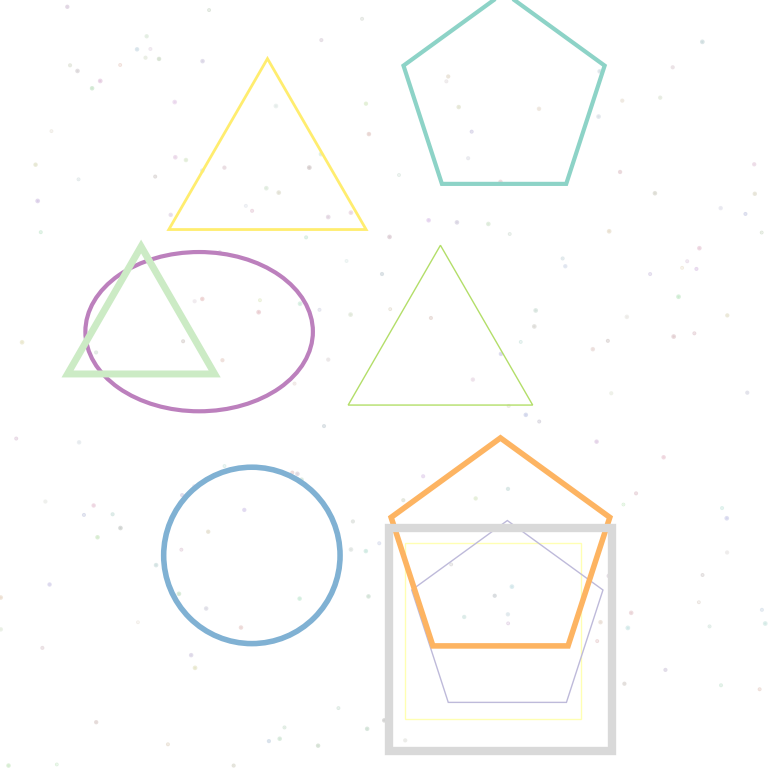[{"shape": "pentagon", "thickness": 1.5, "radius": 0.69, "center": [0.655, 0.872]}, {"shape": "square", "thickness": 0.5, "radius": 0.57, "center": [0.64, 0.181]}, {"shape": "pentagon", "thickness": 0.5, "radius": 0.65, "center": [0.659, 0.193]}, {"shape": "circle", "thickness": 2, "radius": 0.57, "center": [0.327, 0.279]}, {"shape": "pentagon", "thickness": 2, "radius": 0.75, "center": [0.65, 0.282]}, {"shape": "triangle", "thickness": 0.5, "radius": 0.69, "center": [0.572, 0.543]}, {"shape": "square", "thickness": 3, "radius": 0.72, "center": [0.65, 0.169]}, {"shape": "oval", "thickness": 1.5, "radius": 0.74, "center": [0.259, 0.569]}, {"shape": "triangle", "thickness": 2.5, "radius": 0.55, "center": [0.183, 0.57]}, {"shape": "triangle", "thickness": 1, "radius": 0.74, "center": [0.347, 0.776]}]